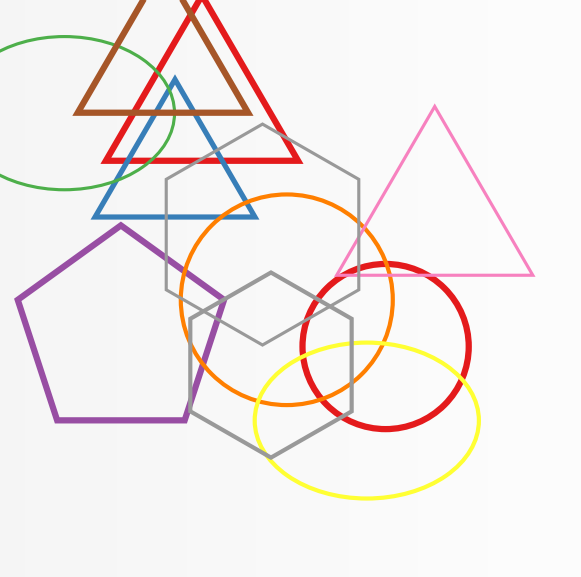[{"shape": "triangle", "thickness": 3, "radius": 0.95, "center": [0.347, 0.816]}, {"shape": "circle", "thickness": 3, "radius": 0.71, "center": [0.663, 0.399]}, {"shape": "triangle", "thickness": 2.5, "radius": 0.79, "center": [0.301, 0.703]}, {"shape": "oval", "thickness": 1.5, "radius": 0.95, "center": [0.111, 0.803]}, {"shape": "pentagon", "thickness": 3, "radius": 0.93, "center": [0.208, 0.422]}, {"shape": "circle", "thickness": 2, "radius": 0.91, "center": [0.493, 0.48]}, {"shape": "oval", "thickness": 2, "radius": 0.96, "center": [0.631, 0.271]}, {"shape": "triangle", "thickness": 3, "radius": 0.85, "center": [0.28, 0.889]}, {"shape": "triangle", "thickness": 1.5, "radius": 0.97, "center": [0.748, 0.62]}, {"shape": "hexagon", "thickness": 1.5, "radius": 0.96, "center": [0.452, 0.593]}, {"shape": "hexagon", "thickness": 2, "radius": 0.8, "center": [0.466, 0.367]}]